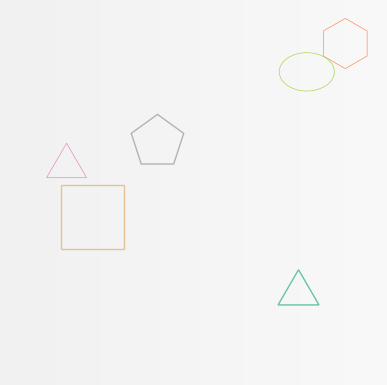[{"shape": "triangle", "thickness": 1, "radius": 0.3, "center": [0.77, 0.238]}, {"shape": "hexagon", "thickness": 0.5, "radius": 0.33, "center": [0.891, 0.887]}, {"shape": "triangle", "thickness": 0.5, "radius": 0.3, "center": [0.172, 0.568]}, {"shape": "oval", "thickness": 0.5, "radius": 0.36, "center": [0.792, 0.813]}, {"shape": "square", "thickness": 1, "radius": 0.41, "center": [0.239, 0.436]}, {"shape": "pentagon", "thickness": 1, "radius": 0.36, "center": [0.406, 0.632]}]